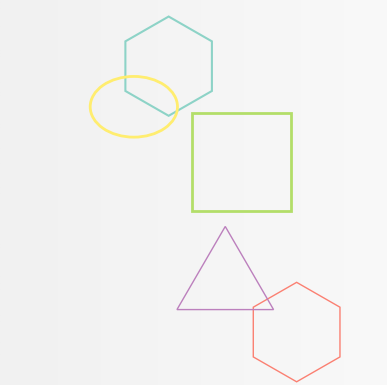[{"shape": "hexagon", "thickness": 1.5, "radius": 0.64, "center": [0.435, 0.828]}, {"shape": "hexagon", "thickness": 1, "radius": 0.65, "center": [0.765, 0.137]}, {"shape": "square", "thickness": 2, "radius": 0.64, "center": [0.623, 0.579]}, {"shape": "triangle", "thickness": 1, "radius": 0.72, "center": [0.581, 0.268]}, {"shape": "oval", "thickness": 2, "radius": 0.56, "center": [0.345, 0.723]}]